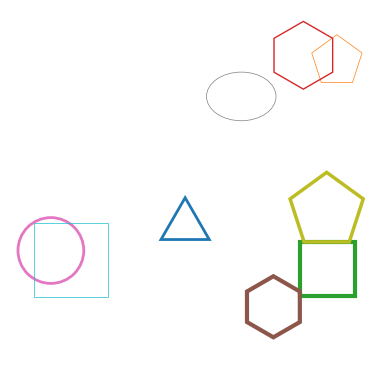[{"shape": "triangle", "thickness": 2, "radius": 0.36, "center": [0.481, 0.414]}, {"shape": "pentagon", "thickness": 0.5, "radius": 0.34, "center": [0.875, 0.841]}, {"shape": "square", "thickness": 3, "radius": 0.35, "center": [0.851, 0.302]}, {"shape": "hexagon", "thickness": 1, "radius": 0.44, "center": [0.788, 0.856]}, {"shape": "hexagon", "thickness": 3, "radius": 0.4, "center": [0.71, 0.203]}, {"shape": "circle", "thickness": 2, "radius": 0.43, "center": [0.132, 0.349]}, {"shape": "oval", "thickness": 0.5, "radius": 0.45, "center": [0.627, 0.75]}, {"shape": "pentagon", "thickness": 2.5, "radius": 0.5, "center": [0.848, 0.452]}, {"shape": "square", "thickness": 0.5, "radius": 0.48, "center": [0.184, 0.325]}]